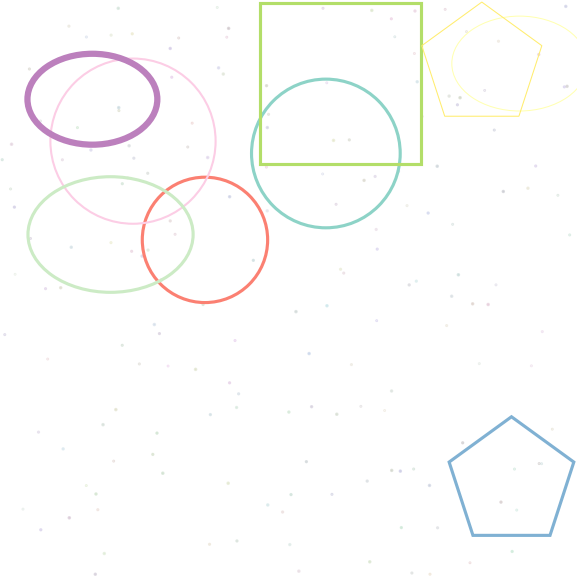[{"shape": "circle", "thickness": 1.5, "radius": 0.64, "center": [0.564, 0.733]}, {"shape": "oval", "thickness": 0.5, "radius": 0.59, "center": [0.9, 0.889]}, {"shape": "circle", "thickness": 1.5, "radius": 0.54, "center": [0.355, 0.584]}, {"shape": "pentagon", "thickness": 1.5, "radius": 0.57, "center": [0.886, 0.164]}, {"shape": "square", "thickness": 1.5, "radius": 0.7, "center": [0.589, 0.854]}, {"shape": "circle", "thickness": 1, "radius": 0.72, "center": [0.23, 0.755]}, {"shape": "oval", "thickness": 3, "radius": 0.56, "center": [0.16, 0.827]}, {"shape": "oval", "thickness": 1.5, "radius": 0.71, "center": [0.191, 0.593]}, {"shape": "pentagon", "thickness": 0.5, "radius": 0.55, "center": [0.834, 0.886]}]